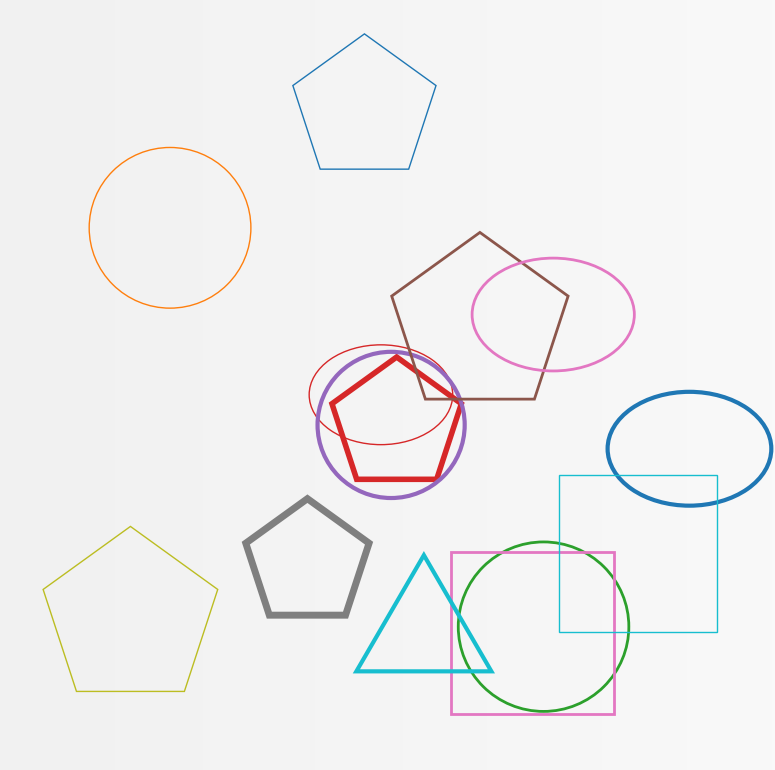[{"shape": "pentagon", "thickness": 0.5, "radius": 0.49, "center": [0.47, 0.859]}, {"shape": "oval", "thickness": 1.5, "radius": 0.53, "center": [0.89, 0.417]}, {"shape": "circle", "thickness": 0.5, "radius": 0.52, "center": [0.219, 0.704]}, {"shape": "circle", "thickness": 1, "radius": 0.55, "center": [0.701, 0.186]}, {"shape": "pentagon", "thickness": 2, "radius": 0.44, "center": [0.512, 0.449]}, {"shape": "oval", "thickness": 0.5, "radius": 0.46, "center": [0.492, 0.487]}, {"shape": "circle", "thickness": 1.5, "radius": 0.47, "center": [0.505, 0.448]}, {"shape": "pentagon", "thickness": 1, "radius": 0.6, "center": [0.619, 0.578]}, {"shape": "oval", "thickness": 1, "radius": 0.52, "center": [0.714, 0.592]}, {"shape": "square", "thickness": 1, "radius": 0.53, "center": [0.687, 0.178]}, {"shape": "pentagon", "thickness": 2.5, "radius": 0.42, "center": [0.397, 0.269]}, {"shape": "pentagon", "thickness": 0.5, "radius": 0.59, "center": [0.168, 0.198]}, {"shape": "square", "thickness": 0.5, "radius": 0.51, "center": [0.823, 0.281]}, {"shape": "triangle", "thickness": 1.5, "radius": 0.5, "center": [0.547, 0.178]}]